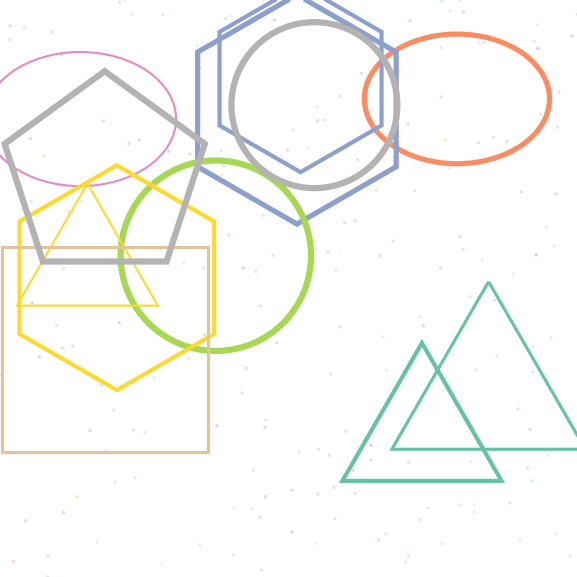[{"shape": "triangle", "thickness": 2, "radius": 0.8, "center": [0.731, 0.246]}, {"shape": "triangle", "thickness": 1.5, "radius": 0.97, "center": [0.846, 0.318]}, {"shape": "oval", "thickness": 2.5, "radius": 0.8, "center": [0.791, 0.828]}, {"shape": "hexagon", "thickness": 2, "radius": 0.81, "center": [0.52, 0.863]}, {"shape": "hexagon", "thickness": 2.5, "radius": 0.99, "center": [0.514, 0.81]}, {"shape": "oval", "thickness": 1, "radius": 0.83, "center": [0.139, 0.793]}, {"shape": "circle", "thickness": 3, "radius": 0.82, "center": [0.374, 0.556]}, {"shape": "hexagon", "thickness": 2, "radius": 0.97, "center": [0.202, 0.518]}, {"shape": "triangle", "thickness": 1, "radius": 0.7, "center": [0.151, 0.54]}, {"shape": "square", "thickness": 1.5, "radius": 0.89, "center": [0.182, 0.394]}, {"shape": "pentagon", "thickness": 3, "radius": 0.91, "center": [0.181, 0.694]}, {"shape": "circle", "thickness": 3, "radius": 0.72, "center": [0.544, 0.817]}]